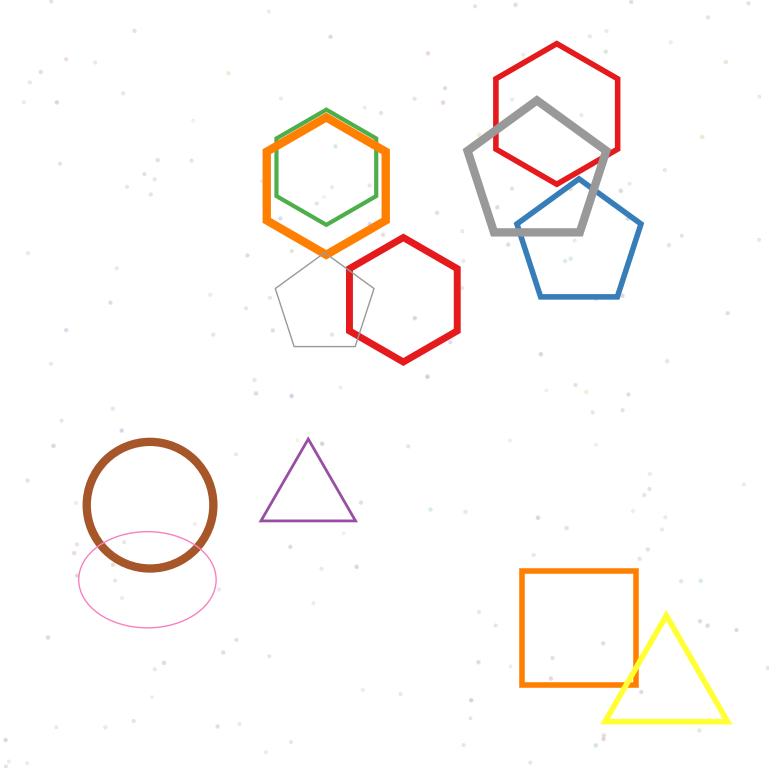[{"shape": "hexagon", "thickness": 2.5, "radius": 0.4, "center": [0.524, 0.611]}, {"shape": "hexagon", "thickness": 2, "radius": 0.46, "center": [0.723, 0.852]}, {"shape": "pentagon", "thickness": 2, "radius": 0.42, "center": [0.752, 0.683]}, {"shape": "hexagon", "thickness": 1.5, "radius": 0.37, "center": [0.424, 0.783]}, {"shape": "triangle", "thickness": 1, "radius": 0.35, "center": [0.4, 0.359]}, {"shape": "square", "thickness": 2, "radius": 0.37, "center": [0.752, 0.185]}, {"shape": "hexagon", "thickness": 3, "radius": 0.45, "center": [0.424, 0.758]}, {"shape": "triangle", "thickness": 2, "radius": 0.46, "center": [0.865, 0.109]}, {"shape": "circle", "thickness": 3, "radius": 0.41, "center": [0.195, 0.344]}, {"shape": "oval", "thickness": 0.5, "radius": 0.45, "center": [0.191, 0.247]}, {"shape": "pentagon", "thickness": 0.5, "radius": 0.34, "center": [0.422, 0.604]}, {"shape": "pentagon", "thickness": 3, "radius": 0.47, "center": [0.697, 0.775]}]